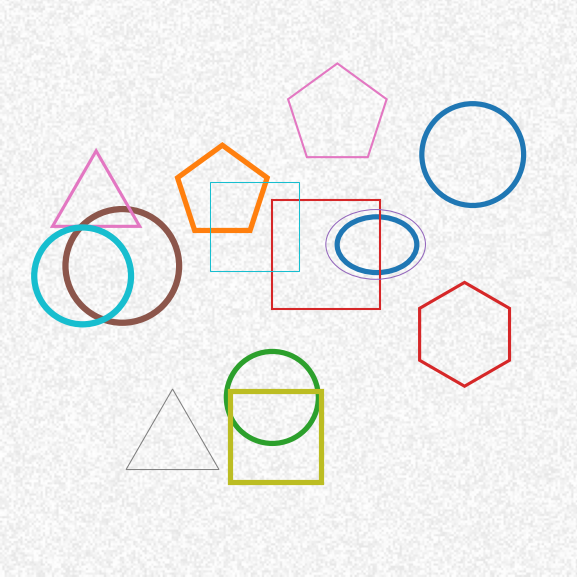[{"shape": "circle", "thickness": 2.5, "radius": 0.44, "center": [0.819, 0.731]}, {"shape": "oval", "thickness": 2.5, "radius": 0.34, "center": [0.653, 0.575]}, {"shape": "pentagon", "thickness": 2.5, "radius": 0.41, "center": [0.385, 0.666]}, {"shape": "circle", "thickness": 2.5, "radius": 0.4, "center": [0.472, 0.311]}, {"shape": "hexagon", "thickness": 1.5, "radius": 0.45, "center": [0.804, 0.42]}, {"shape": "square", "thickness": 1, "radius": 0.47, "center": [0.565, 0.558]}, {"shape": "oval", "thickness": 0.5, "radius": 0.43, "center": [0.65, 0.576]}, {"shape": "circle", "thickness": 3, "radius": 0.49, "center": [0.212, 0.539]}, {"shape": "pentagon", "thickness": 1, "radius": 0.45, "center": [0.584, 0.8]}, {"shape": "triangle", "thickness": 1.5, "radius": 0.44, "center": [0.166, 0.651]}, {"shape": "triangle", "thickness": 0.5, "radius": 0.46, "center": [0.299, 0.233]}, {"shape": "square", "thickness": 2.5, "radius": 0.39, "center": [0.477, 0.243]}, {"shape": "circle", "thickness": 3, "radius": 0.42, "center": [0.143, 0.521]}, {"shape": "square", "thickness": 0.5, "radius": 0.38, "center": [0.44, 0.607]}]